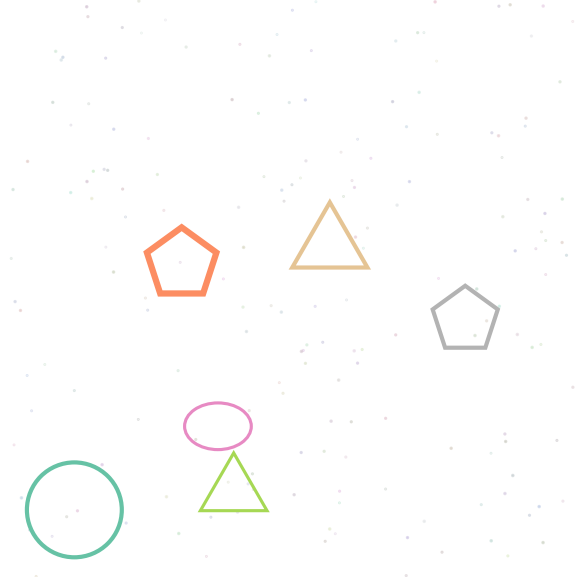[{"shape": "circle", "thickness": 2, "radius": 0.41, "center": [0.129, 0.116]}, {"shape": "pentagon", "thickness": 3, "radius": 0.32, "center": [0.315, 0.542]}, {"shape": "oval", "thickness": 1.5, "radius": 0.29, "center": [0.377, 0.261]}, {"shape": "triangle", "thickness": 1.5, "radius": 0.33, "center": [0.405, 0.148]}, {"shape": "triangle", "thickness": 2, "radius": 0.38, "center": [0.571, 0.573]}, {"shape": "pentagon", "thickness": 2, "radius": 0.3, "center": [0.806, 0.445]}]